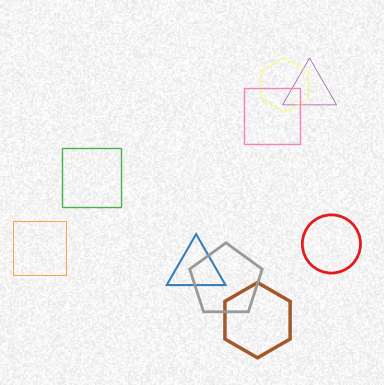[{"shape": "circle", "thickness": 2, "radius": 0.38, "center": [0.861, 0.366]}, {"shape": "triangle", "thickness": 1.5, "radius": 0.44, "center": [0.509, 0.304]}, {"shape": "square", "thickness": 1, "radius": 0.38, "center": [0.238, 0.54]}, {"shape": "triangle", "thickness": 0.5, "radius": 0.41, "center": [0.804, 0.768]}, {"shape": "square", "thickness": 0.5, "radius": 0.35, "center": [0.103, 0.356]}, {"shape": "hexagon", "thickness": 0.5, "radius": 0.35, "center": [0.739, 0.779]}, {"shape": "hexagon", "thickness": 2.5, "radius": 0.49, "center": [0.669, 0.168]}, {"shape": "square", "thickness": 1, "radius": 0.36, "center": [0.706, 0.698]}, {"shape": "pentagon", "thickness": 2, "radius": 0.5, "center": [0.587, 0.27]}]